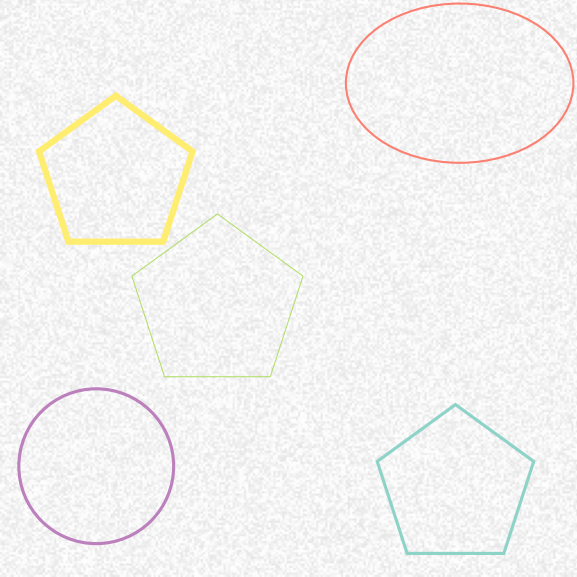[{"shape": "pentagon", "thickness": 1.5, "radius": 0.71, "center": [0.789, 0.156]}, {"shape": "oval", "thickness": 1, "radius": 0.98, "center": [0.796, 0.855]}, {"shape": "pentagon", "thickness": 0.5, "radius": 0.78, "center": [0.376, 0.473]}, {"shape": "circle", "thickness": 1.5, "radius": 0.67, "center": [0.167, 0.192]}, {"shape": "pentagon", "thickness": 3, "radius": 0.7, "center": [0.201, 0.694]}]